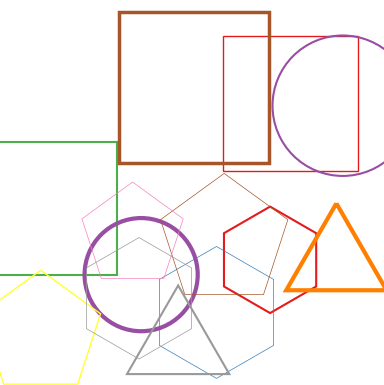[{"shape": "hexagon", "thickness": 1.5, "radius": 0.69, "center": [0.702, 0.325]}, {"shape": "square", "thickness": 1, "radius": 0.88, "center": [0.754, 0.73]}, {"shape": "hexagon", "thickness": 0.5, "radius": 0.86, "center": [0.562, 0.188]}, {"shape": "square", "thickness": 1.5, "radius": 0.86, "center": [0.13, 0.458]}, {"shape": "circle", "thickness": 1.5, "radius": 0.91, "center": [0.89, 0.725]}, {"shape": "circle", "thickness": 3, "radius": 0.73, "center": [0.367, 0.287]}, {"shape": "triangle", "thickness": 3, "radius": 0.75, "center": [0.874, 0.321]}, {"shape": "pentagon", "thickness": 1, "radius": 0.82, "center": [0.106, 0.134]}, {"shape": "pentagon", "thickness": 0.5, "radius": 0.87, "center": [0.582, 0.376]}, {"shape": "square", "thickness": 2.5, "radius": 0.98, "center": [0.504, 0.772]}, {"shape": "pentagon", "thickness": 0.5, "radius": 0.69, "center": [0.344, 0.389]}, {"shape": "triangle", "thickness": 1.5, "radius": 0.77, "center": [0.463, 0.105]}, {"shape": "hexagon", "thickness": 0.5, "radius": 0.79, "center": [0.361, 0.225]}]